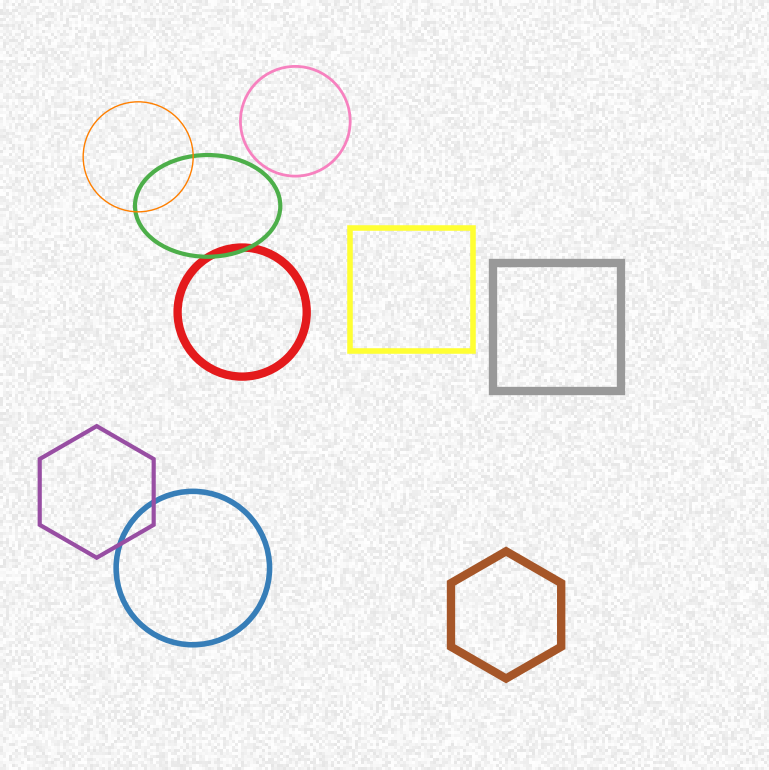[{"shape": "circle", "thickness": 3, "radius": 0.42, "center": [0.314, 0.595]}, {"shape": "circle", "thickness": 2, "radius": 0.5, "center": [0.25, 0.262]}, {"shape": "oval", "thickness": 1.5, "radius": 0.47, "center": [0.27, 0.733]}, {"shape": "hexagon", "thickness": 1.5, "radius": 0.43, "center": [0.126, 0.361]}, {"shape": "circle", "thickness": 0.5, "radius": 0.36, "center": [0.179, 0.796]}, {"shape": "square", "thickness": 2, "radius": 0.4, "center": [0.535, 0.624]}, {"shape": "hexagon", "thickness": 3, "radius": 0.41, "center": [0.657, 0.201]}, {"shape": "circle", "thickness": 1, "radius": 0.36, "center": [0.384, 0.843]}, {"shape": "square", "thickness": 3, "radius": 0.42, "center": [0.724, 0.575]}]